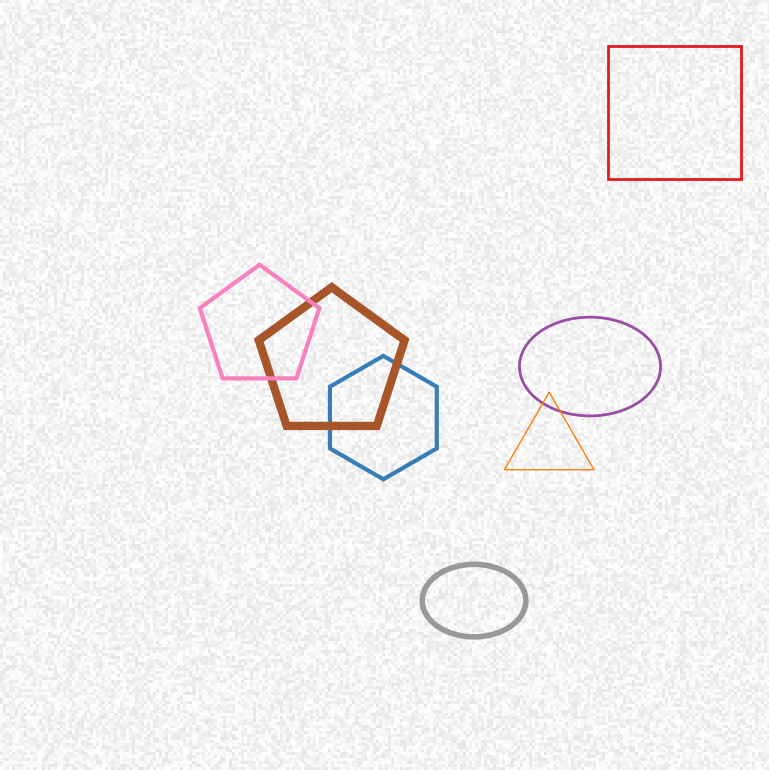[{"shape": "square", "thickness": 1, "radius": 0.43, "center": [0.876, 0.854]}, {"shape": "hexagon", "thickness": 1.5, "radius": 0.4, "center": [0.498, 0.458]}, {"shape": "oval", "thickness": 1, "radius": 0.46, "center": [0.766, 0.524]}, {"shape": "triangle", "thickness": 0.5, "radius": 0.34, "center": [0.713, 0.424]}, {"shape": "pentagon", "thickness": 3, "radius": 0.5, "center": [0.431, 0.527]}, {"shape": "pentagon", "thickness": 1.5, "radius": 0.41, "center": [0.337, 0.575]}, {"shape": "oval", "thickness": 2, "radius": 0.34, "center": [0.616, 0.22]}]